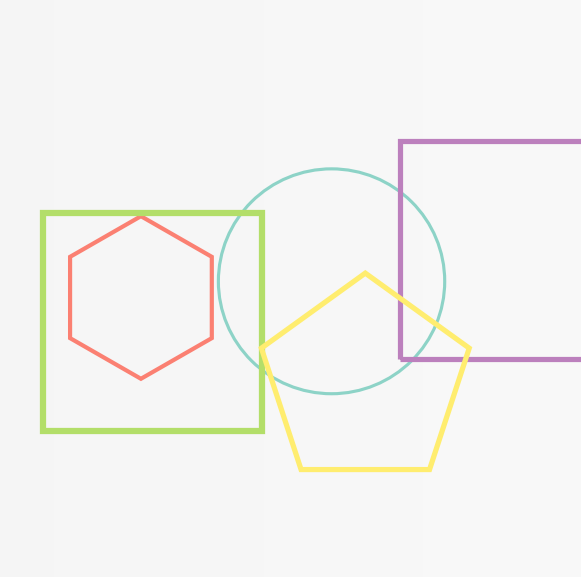[{"shape": "circle", "thickness": 1.5, "radius": 0.97, "center": [0.57, 0.512]}, {"shape": "hexagon", "thickness": 2, "radius": 0.7, "center": [0.242, 0.484]}, {"shape": "square", "thickness": 3, "radius": 0.94, "center": [0.263, 0.441]}, {"shape": "square", "thickness": 2.5, "radius": 0.94, "center": [0.877, 0.567]}, {"shape": "pentagon", "thickness": 2.5, "radius": 0.94, "center": [0.628, 0.338]}]